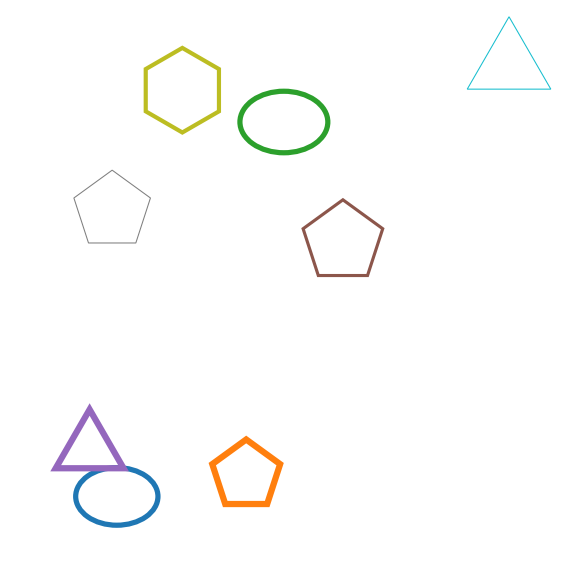[{"shape": "oval", "thickness": 2.5, "radius": 0.36, "center": [0.202, 0.14]}, {"shape": "pentagon", "thickness": 3, "radius": 0.31, "center": [0.426, 0.176]}, {"shape": "oval", "thickness": 2.5, "radius": 0.38, "center": [0.492, 0.788]}, {"shape": "triangle", "thickness": 3, "radius": 0.34, "center": [0.155, 0.222]}, {"shape": "pentagon", "thickness": 1.5, "radius": 0.36, "center": [0.594, 0.581]}, {"shape": "pentagon", "thickness": 0.5, "radius": 0.35, "center": [0.194, 0.635]}, {"shape": "hexagon", "thickness": 2, "radius": 0.37, "center": [0.316, 0.843]}, {"shape": "triangle", "thickness": 0.5, "radius": 0.42, "center": [0.881, 0.887]}]